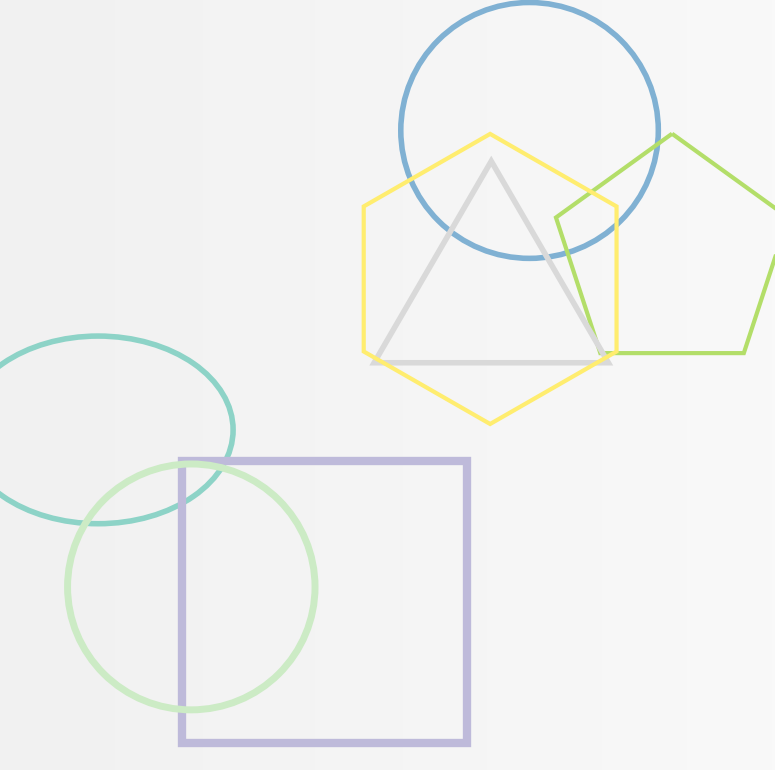[{"shape": "oval", "thickness": 2, "radius": 0.87, "center": [0.127, 0.442]}, {"shape": "square", "thickness": 3, "radius": 0.92, "center": [0.419, 0.218]}, {"shape": "circle", "thickness": 2, "radius": 0.83, "center": [0.683, 0.831]}, {"shape": "pentagon", "thickness": 1.5, "radius": 0.79, "center": [0.867, 0.669]}, {"shape": "triangle", "thickness": 2, "radius": 0.87, "center": [0.634, 0.616]}, {"shape": "circle", "thickness": 2.5, "radius": 0.8, "center": [0.247, 0.238]}, {"shape": "hexagon", "thickness": 1.5, "radius": 0.94, "center": [0.632, 0.638]}]